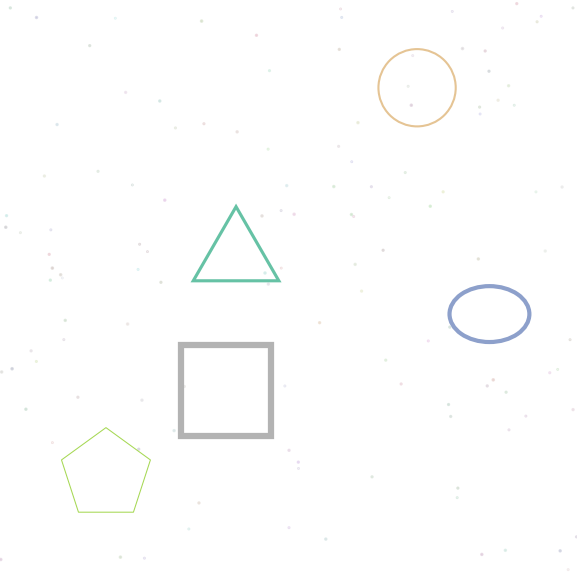[{"shape": "triangle", "thickness": 1.5, "radius": 0.43, "center": [0.409, 0.556]}, {"shape": "oval", "thickness": 2, "radius": 0.35, "center": [0.848, 0.455]}, {"shape": "pentagon", "thickness": 0.5, "radius": 0.4, "center": [0.183, 0.178]}, {"shape": "circle", "thickness": 1, "radius": 0.33, "center": [0.722, 0.847]}, {"shape": "square", "thickness": 3, "radius": 0.39, "center": [0.391, 0.323]}]